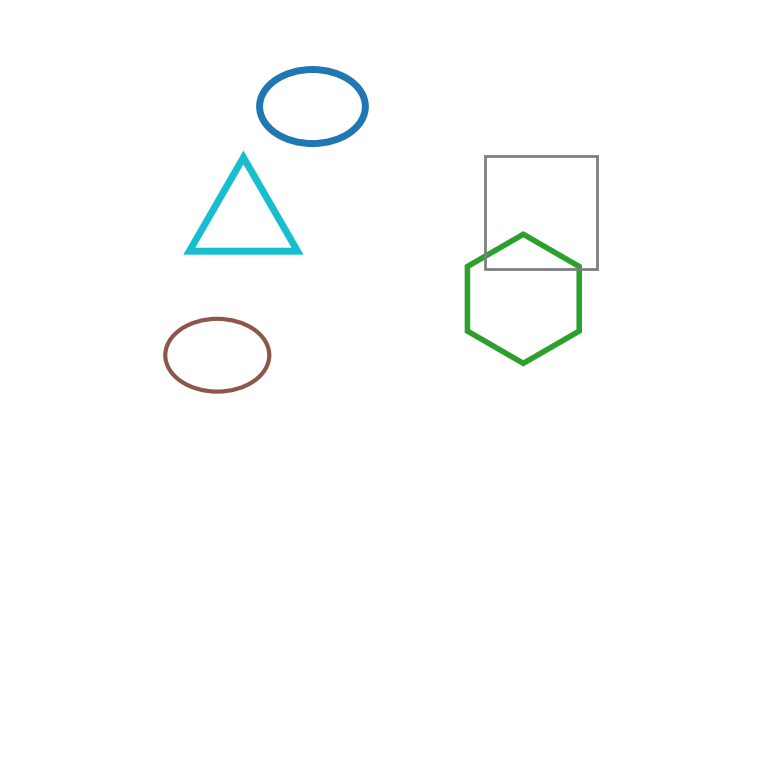[{"shape": "oval", "thickness": 2.5, "radius": 0.34, "center": [0.406, 0.862]}, {"shape": "hexagon", "thickness": 2, "radius": 0.42, "center": [0.68, 0.612]}, {"shape": "oval", "thickness": 1.5, "radius": 0.34, "center": [0.282, 0.539]}, {"shape": "square", "thickness": 1, "radius": 0.37, "center": [0.703, 0.724]}, {"shape": "triangle", "thickness": 2.5, "radius": 0.41, "center": [0.316, 0.714]}]